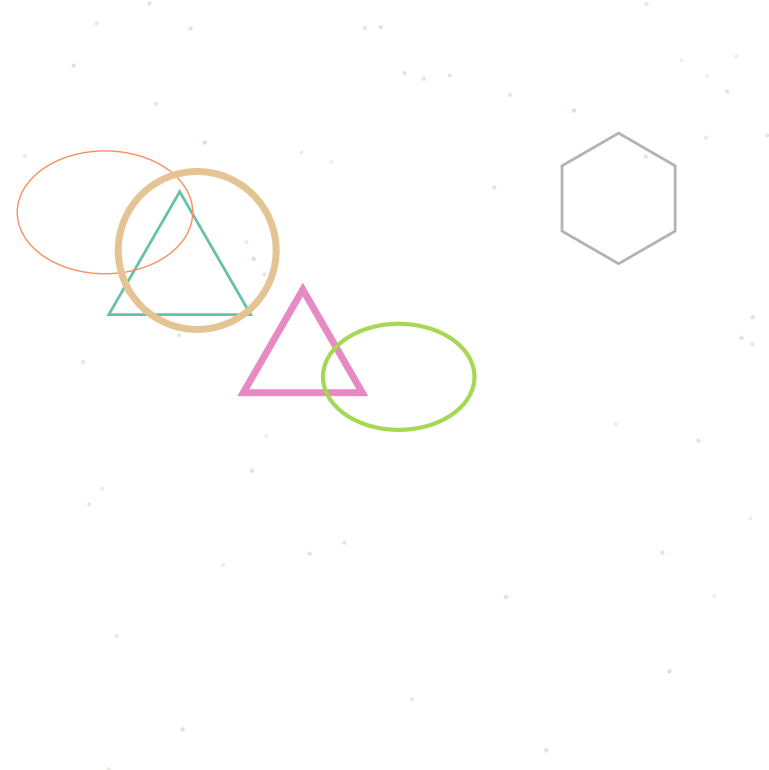[{"shape": "triangle", "thickness": 1, "radius": 0.53, "center": [0.233, 0.645]}, {"shape": "oval", "thickness": 0.5, "radius": 0.57, "center": [0.136, 0.724]}, {"shape": "triangle", "thickness": 2.5, "radius": 0.45, "center": [0.393, 0.535]}, {"shape": "oval", "thickness": 1.5, "radius": 0.49, "center": [0.518, 0.511]}, {"shape": "circle", "thickness": 2.5, "radius": 0.51, "center": [0.256, 0.675]}, {"shape": "hexagon", "thickness": 1, "radius": 0.42, "center": [0.803, 0.742]}]